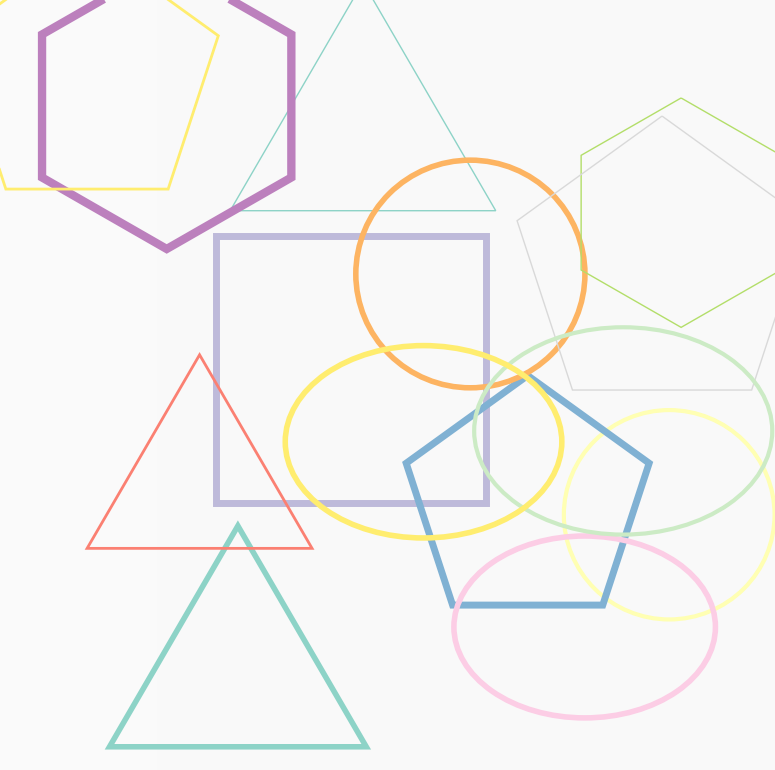[{"shape": "triangle", "thickness": 2, "radius": 0.96, "center": [0.307, 0.126]}, {"shape": "triangle", "thickness": 0.5, "radius": 0.99, "center": [0.468, 0.825]}, {"shape": "circle", "thickness": 1.5, "radius": 0.68, "center": [0.863, 0.331]}, {"shape": "square", "thickness": 2.5, "radius": 0.87, "center": [0.453, 0.52]}, {"shape": "triangle", "thickness": 1, "radius": 0.84, "center": [0.258, 0.372]}, {"shape": "pentagon", "thickness": 2.5, "radius": 0.82, "center": [0.681, 0.347]}, {"shape": "circle", "thickness": 2, "radius": 0.74, "center": [0.607, 0.644]}, {"shape": "hexagon", "thickness": 0.5, "radius": 0.74, "center": [0.879, 0.724]}, {"shape": "oval", "thickness": 2, "radius": 0.84, "center": [0.754, 0.186]}, {"shape": "pentagon", "thickness": 0.5, "radius": 0.98, "center": [0.854, 0.653]}, {"shape": "hexagon", "thickness": 3, "radius": 0.93, "center": [0.215, 0.862]}, {"shape": "oval", "thickness": 1.5, "radius": 0.96, "center": [0.804, 0.44]}, {"shape": "oval", "thickness": 2, "radius": 0.89, "center": [0.546, 0.426]}, {"shape": "pentagon", "thickness": 1, "radius": 0.89, "center": [0.112, 0.899]}]